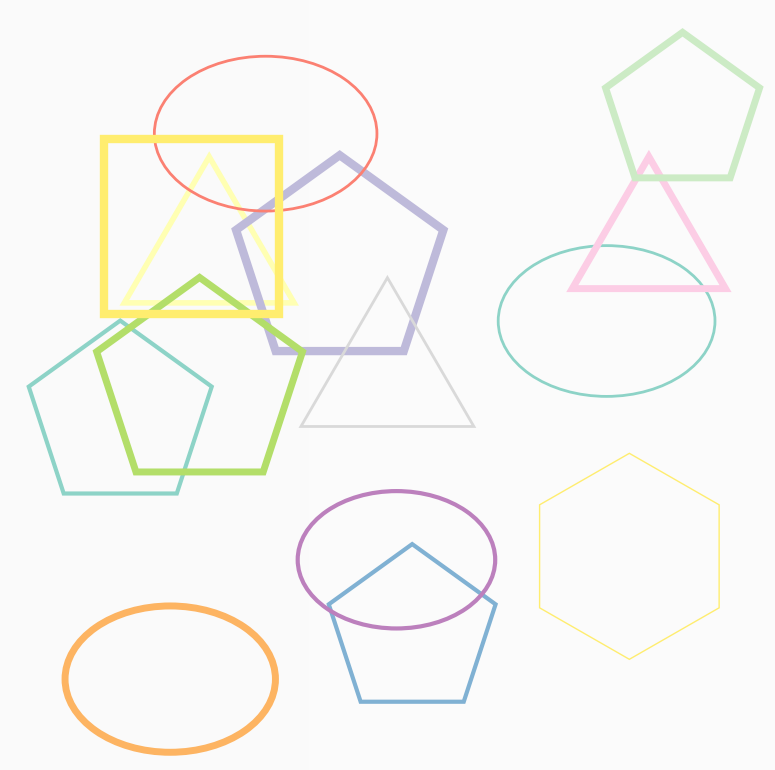[{"shape": "pentagon", "thickness": 1.5, "radius": 0.62, "center": [0.155, 0.459]}, {"shape": "oval", "thickness": 1, "radius": 0.7, "center": [0.783, 0.583]}, {"shape": "triangle", "thickness": 2, "radius": 0.63, "center": [0.27, 0.67]}, {"shape": "pentagon", "thickness": 3, "radius": 0.7, "center": [0.438, 0.658]}, {"shape": "oval", "thickness": 1, "radius": 0.72, "center": [0.343, 0.826]}, {"shape": "pentagon", "thickness": 1.5, "radius": 0.57, "center": [0.532, 0.18]}, {"shape": "oval", "thickness": 2.5, "radius": 0.68, "center": [0.22, 0.118]}, {"shape": "pentagon", "thickness": 2.5, "radius": 0.7, "center": [0.258, 0.5]}, {"shape": "triangle", "thickness": 2.5, "radius": 0.57, "center": [0.837, 0.682]}, {"shape": "triangle", "thickness": 1, "radius": 0.64, "center": [0.5, 0.511]}, {"shape": "oval", "thickness": 1.5, "radius": 0.64, "center": [0.512, 0.273]}, {"shape": "pentagon", "thickness": 2.5, "radius": 0.52, "center": [0.881, 0.854]}, {"shape": "hexagon", "thickness": 0.5, "radius": 0.67, "center": [0.812, 0.278]}, {"shape": "square", "thickness": 3, "radius": 0.57, "center": [0.247, 0.706]}]